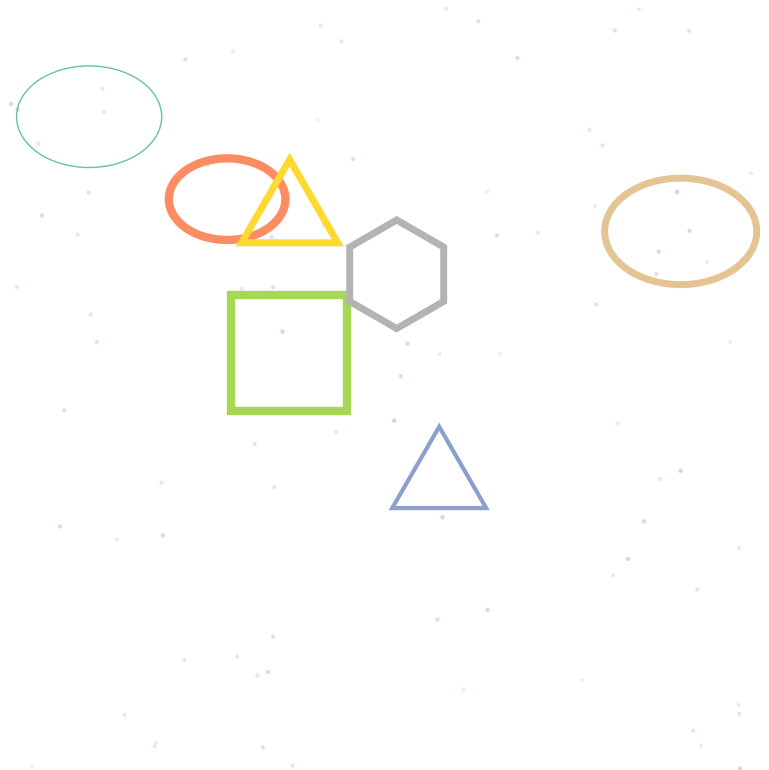[{"shape": "oval", "thickness": 0.5, "radius": 0.47, "center": [0.116, 0.848]}, {"shape": "oval", "thickness": 3, "radius": 0.38, "center": [0.295, 0.741]}, {"shape": "triangle", "thickness": 1.5, "radius": 0.35, "center": [0.57, 0.375]}, {"shape": "square", "thickness": 3, "radius": 0.38, "center": [0.375, 0.541]}, {"shape": "triangle", "thickness": 2.5, "radius": 0.36, "center": [0.376, 0.721]}, {"shape": "oval", "thickness": 2.5, "radius": 0.49, "center": [0.884, 0.7]}, {"shape": "hexagon", "thickness": 2.5, "radius": 0.35, "center": [0.515, 0.644]}]